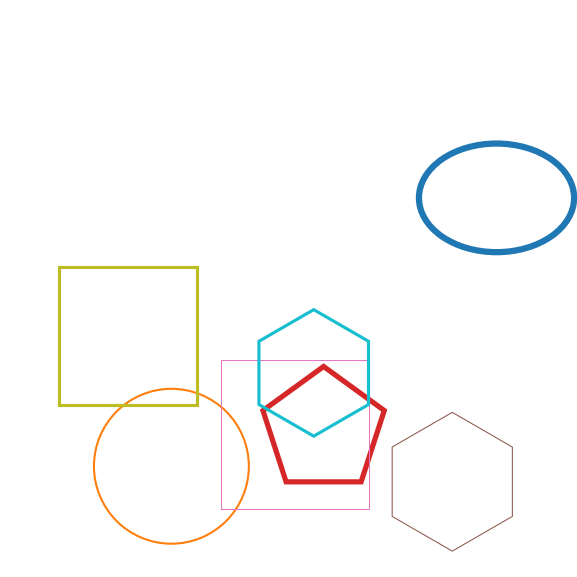[{"shape": "oval", "thickness": 3, "radius": 0.67, "center": [0.86, 0.657]}, {"shape": "circle", "thickness": 1, "radius": 0.67, "center": [0.297, 0.192]}, {"shape": "pentagon", "thickness": 2.5, "radius": 0.55, "center": [0.56, 0.254]}, {"shape": "hexagon", "thickness": 0.5, "radius": 0.6, "center": [0.783, 0.165]}, {"shape": "square", "thickness": 0.5, "radius": 0.64, "center": [0.511, 0.247]}, {"shape": "square", "thickness": 1.5, "radius": 0.6, "center": [0.222, 0.417]}, {"shape": "hexagon", "thickness": 1.5, "radius": 0.55, "center": [0.543, 0.353]}]